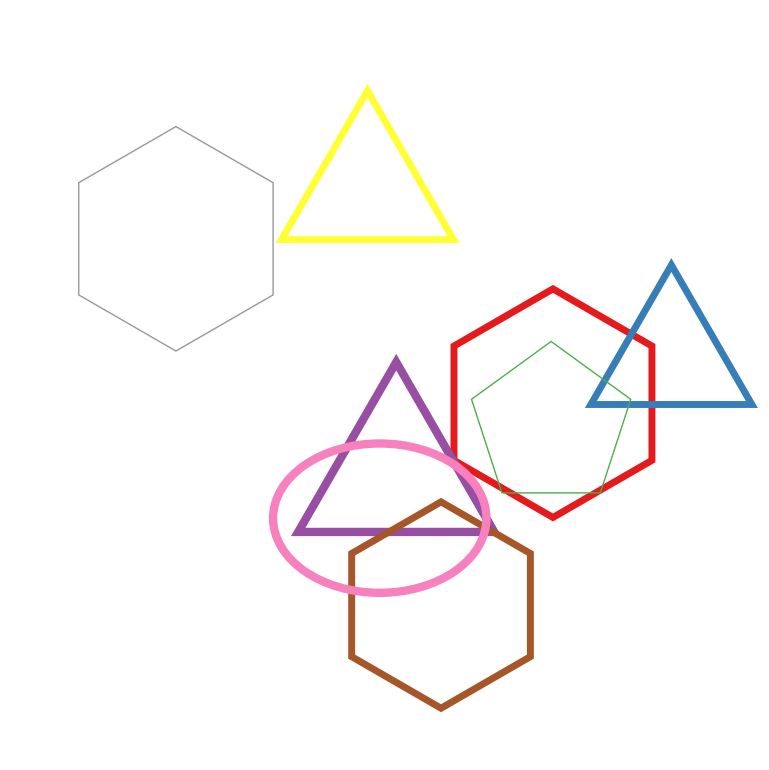[{"shape": "hexagon", "thickness": 2.5, "radius": 0.74, "center": [0.718, 0.476]}, {"shape": "triangle", "thickness": 2.5, "radius": 0.6, "center": [0.872, 0.535]}, {"shape": "pentagon", "thickness": 0.5, "radius": 0.54, "center": [0.716, 0.448]}, {"shape": "triangle", "thickness": 3, "radius": 0.73, "center": [0.515, 0.383]}, {"shape": "triangle", "thickness": 2.5, "radius": 0.64, "center": [0.477, 0.753]}, {"shape": "hexagon", "thickness": 2.5, "radius": 0.67, "center": [0.573, 0.214]}, {"shape": "oval", "thickness": 3, "radius": 0.69, "center": [0.493, 0.327]}, {"shape": "hexagon", "thickness": 0.5, "radius": 0.73, "center": [0.228, 0.69]}]